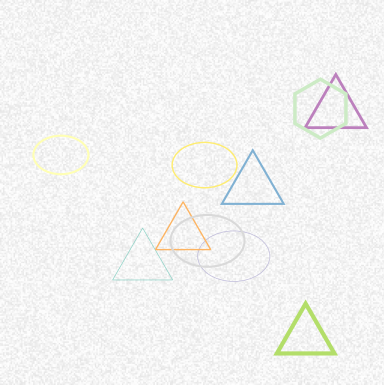[{"shape": "triangle", "thickness": 0.5, "radius": 0.45, "center": [0.37, 0.318]}, {"shape": "oval", "thickness": 1.5, "radius": 0.36, "center": [0.158, 0.598]}, {"shape": "oval", "thickness": 0.5, "radius": 0.47, "center": [0.607, 0.335]}, {"shape": "triangle", "thickness": 1.5, "radius": 0.46, "center": [0.657, 0.517]}, {"shape": "triangle", "thickness": 1, "radius": 0.41, "center": [0.476, 0.393]}, {"shape": "triangle", "thickness": 3, "radius": 0.43, "center": [0.794, 0.125]}, {"shape": "oval", "thickness": 1.5, "radius": 0.48, "center": [0.539, 0.374]}, {"shape": "triangle", "thickness": 2, "radius": 0.46, "center": [0.872, 0.714]}, {"shape": "hexagon", "thickness": 2.5, "radius": 0.38, "center": [0.832, 0.718]}, {"shape": "oval", "thickness": 1, "radius": 0.42, "center": [0.531, 0.571]}]